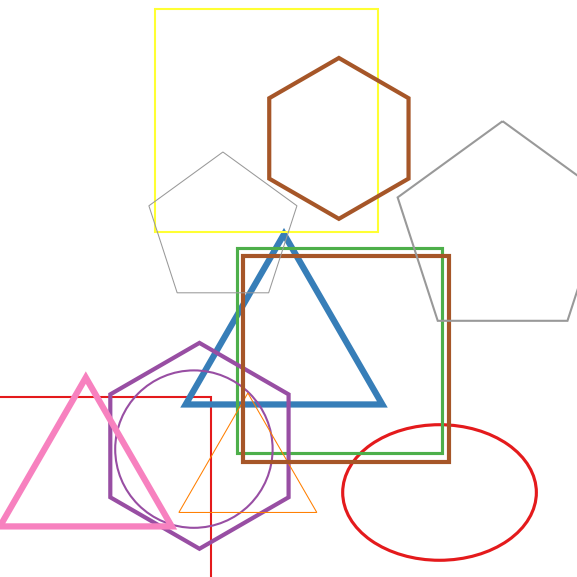[{"shape": "oval", "thickness": 1.5, "radius": 0.84, "center": [0.761, 0.146]}, {"shape": "square", "thickness": 1, "radius": 0.97, "center": [0.171, 0.117]}, {"shape": "triangle", "thickness": 3, "radius": 0.98, "center": [0.492, 0.397]}, {"shape": "square", "thickness": 1.5, "radius": 0.89, "center": [0.589, 0.392]}, {"shape": "circle", "thickness": 1, "radius": 0.68, "center": [0.336, 0.221]}, {"shape": "hexagon", "thickness": 2, "radius": 0.89, "center": [0.345, 0.227]}, {"shape": "triangle", "thickness": 0.5, "radius": 0.69, "center": [0.429, 0.181]}, {"shape": "square", "thickness": 1, "radius": 0.96, "center": [0.461, 0.791]}, {"shape": "hexagon", "thickness": 2, "radius": 0.7, "center": [0.587, 0.759]}, {"shape": "square", "thickness": 2, "radius": 0.89, "center": [0.599, 0.378]}, {"shape": "triangle", "thickness": 3, "radius": 0.86, "center": [0.149, 0.173]}, {"shape": "pentagon", "thickness": 1, "radius": 0.96, "center": [0.87, 0.598]}, {"shape": "pentagon", "thickness": 0.5, "radius": 0.67, "center": [0.386, 0.601]}]